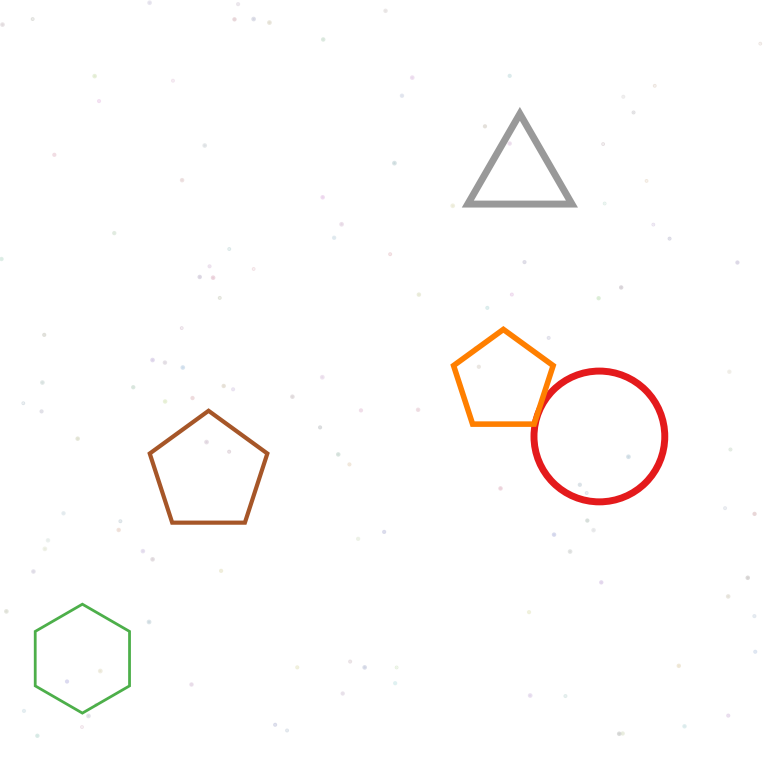[{"shape": "circle", "thickness": 2.5, "radius": 0.42, "center": [0.778, 0.433]}, {"shape": "hexagon", "thickness": 1, "radius": 0.35, "center": [0.107, 0.145]}, {"shape": "pentagon", "thickness": 2, "radius": 0.34, "center": [0.654, 0.504]}, {"shape": "pentagon", "thickness": 1.5, "radius": 0.4, "center": [0.271, 0.386]}, {"shape": "triangle", "thickness": 2.5, "radius": 0.39, "center": [0.675, 0.774]}]